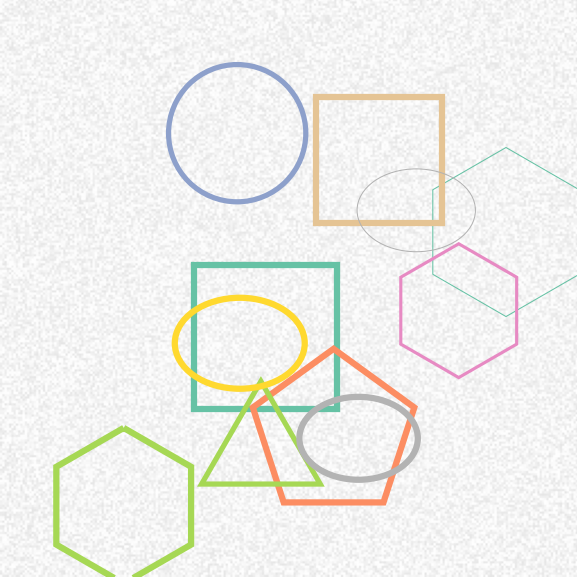[{"shape": "square", "thickness": 3, "radius": 0.62, "center": [0.46, 0.416]}, {"shape": "hexagon", "thickness": 0.5, "radius": 0.73, "center": [0.876, 0.597]}, {"shape": "pentagon", "thickness": 3, "radius": 0.74, "center": [0.578, 0.248]}, {"shape": "circle", "thickness": 2.5, "radius": 0.59, "center": [0.411, 0.769]}, {"shape": "hexagon", "thickness": 1.5, "radius": 0.58, "center": [0.794, 0.461]}, {"shape": "triangle", "thickness": 2.5, "radius": 0.59, "center": [0.452, 0.22]}, {"shape": "hexagon", "thickness": 3, "radius": 0.67, "center": [0.214, 0.123]}, {"shape": "oval", "thickness": 3, "radius": 0.56, "center": [0.415, 0.405]}, {"shape": "square", "thickness": 3, "radius": 0.54, "center": [0.656, 0.722]}, {"shape": "oval", "thickness": 0.5, "radius": 0.51, "center": [0.721, 0.635]}, {"shape": "oval", "thickness": 3, "radius": 0.51, "center": [0.621, 0.24]}]